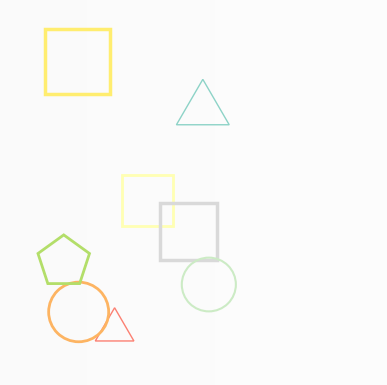[{"shape": "triangle", "thickness": 1, "radius": 0.39, "center": [0.523, 0.715]}, {"shape": "square", "thickness": 2, "radius": 0.33, "center": [0.381, 0.478]}, {"shape": "triangle", "thickness": 1, "radius": 0.29, "center": [0.296, 0.143]}, {"shape": "circle", "thickness": 2, "radius": 0.39, "center": [0.203, 0.19]}, {"shape": "pentagon", "thickness": 2, "radius": 0.35, "center": [0.164, 0.32]}, {"shape": "square", "thickness": 2.5, "radius": 0.37, "center": [0.486, 0.398]}, {"shape": "circle", "thickness": 1.5, "radius": 0.35, "center": [0.539, 0.261]}, {"shape": "square", "thickness": 2.5, "radius": 0.42, "center": [0.199, 0.841]}]